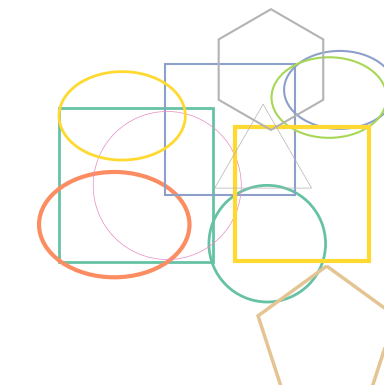[{"shape": "square", "thickness": 2, "radius": 1.0, "center": [0.353, 0.52]}, {"shape": "circle", "thickness": 2, "radius": 0.76, "center": [0.694, 0.367]}, {"shape": "oval", "thickness": 3, "radius": 0.98, "center": [0.297, 0.417]}, {"shape": "oval", "thickness": 1.5, "radius": 0.72, "center": [0.883, 0.767]}, {"shape": "square", "thickness": 1.5, "radius": 0.85, "center": [0.598, 0.664]}, {"shape": "circle", "thickness": 0.5, "radius": 0.96, "center": [0.434, 0.518]}, {"shape": "oval", "thickness": 1.5, "radius": 0.75, "center": [0.855, 0.747]}, {"shape": "square", "thickness": 3, "radius": 0.87, "center": [0.784, 0.497]}, {"shape": "oval", "thickness": 2, "radius": 0.82, "center": [0.317, 0.699]}, {"shape": "pentagon", "thickness": 2.5, "radius": 0.94, "center": [0.848, 0.122]}, {"shape": "triangle", "thickness": 0.5, "radius": 0.73, "center": [0.683, 0.584]}, {"shape": "hexagon", "thickness": 1.5, "radius": 0.78, "center": [0.704, 0.819]}]